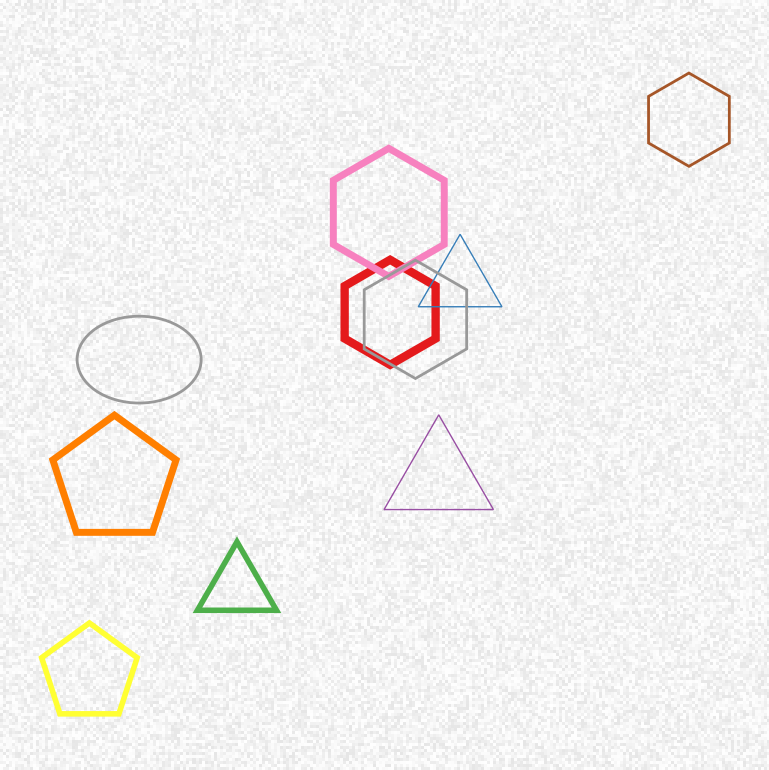[{"shape": "hexagon", "thickness": 3, "radius": 0.34, "center": [0.507, 0.594]}, {"shape": "triangle", "thickness": 0.5, "radius": 0.31, "center": [0.598, 0.633]}, {"shape": "triangle", "thickness": 2, "radius": 0.3, "center": [0.308, 0.237]}, {"shape": "triangle", "thickness": 0.5, "radius": 0.41, "center": [0.57, 0.379]}, {"shape": "pentagon", "thickness": 2.5, "radius": 0.42, "center": [0.149, 0.377]}, {"shape": "pentagon", "thickness": 2, "radius": 0.33, "center": [0.116, 0.126]}, {"shape": "hexagon", "thickness": 1, "radius": 0.3, "center": [0.895, 0.845]}, {"shape": "hexagon", "thickness": 2.5, "radius": 0.42, "center": [0.505, 0.724]}, {"shape": "oval", "thickness": 1, "radius": 0.4, "center": [0.181, 0.533]}, {"shape": "hexagon", "thickness": 1, "radius": 0.38, "center": [0.54, 0.585]}]